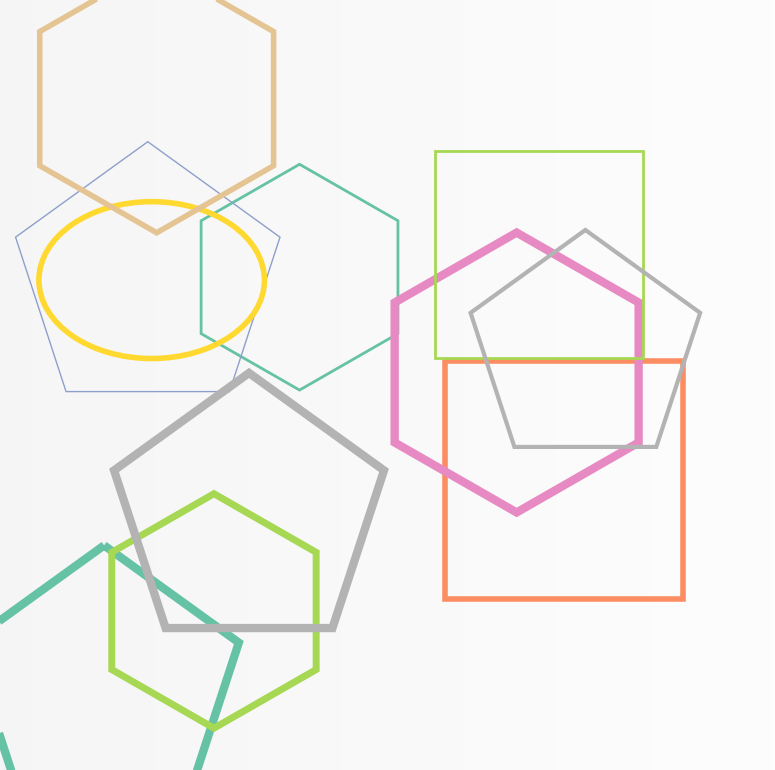[{"shape": "hexagon", "thickness": 1, "radius": 0.73, "center": [0.387, 0.64]}, {"shape": "pentagon", "thickness": 3, "radius": 0.91, "center": [0.134, 0.109]}, {"shape": "square", "thickness": 2, "radius": 0.77, "center": [0.728, 0.377]}, {"shape": "pentagon", "thickness": 0.5, "radius": 0.9, "center": [0.191, 0.637]}, {"shape": "hexagon", "thickness": 3, "radius": 0.91, "center": [0.667, 0.516]}, {"shape": "hexagon", "thickness": 2.5, "radius": 0.76, "center": [0.276, 0.207]}, {"shape": "square", "thickness": 1, "radius": 0.67, "center": [0.695, 0.67]}, {"shape": "oval", "thickness": 2, "radius": 0.73, "center": [0.196, 0.636]}, {"shape": "hexagon", "thickness": 2, "radius": 0.87, "center": [0.202, 0.872]}, {"shape": "pentagon", "thickness": 1.5, "radius": 0.78, "center": [0.755, 0.546]}, {"shape": "pentagon", "thickness": 3, "radius": 0.92, "center": [0.321, 0.333]}]